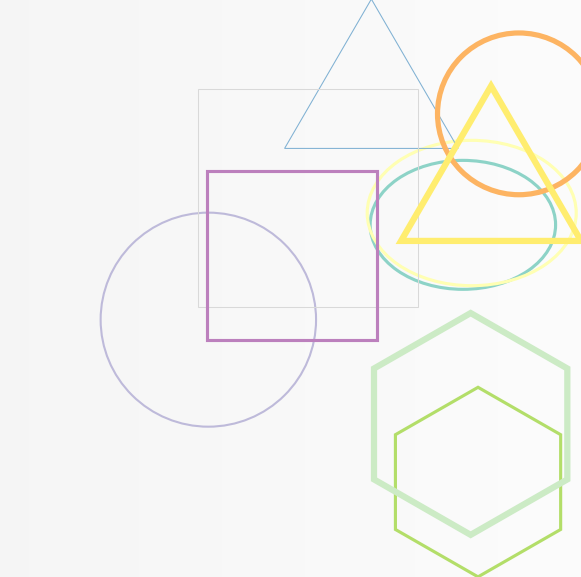[{"shape": "oval", "thickness": 1.5, "radius": 0.8, "center": [0.796, 0.61]}, {"shape": "oval", "thickness": 1.5, "radius": 0.9, "center": [0.812, 0.63]}, {"shape": "circle", "thickness": 1, "radius": 0.93, "center": [0.358, 0.446]}, {"shape": "triangle", "thickness": 0.5, "radius": 0.86, "center": [0.639, 0.828]}, {"shape": "circle", "thickness": 2.5, "radius": 0.7, "center": [0.893, 0.802]}, {"shape": "hexagon", "thickness": 1.5, "radius": 0.82, "center": [0.822, 0.164]}, {"shape": "square", "thickness": 0.5, "radius": 0.94, "center": [0.53, 0.656]}, {"shape": "square", "thickness": 1.5, "radius": 0.73, "center": [0.502, 0.557]}, {"shape": "hexagon", "thickness": 3, "radius": 0.96, "center": [0.81, 0.265]}, {"shape": "triangle", "thickness": 3, "radius": 0.89, "center": [0.845, 0.671]}]